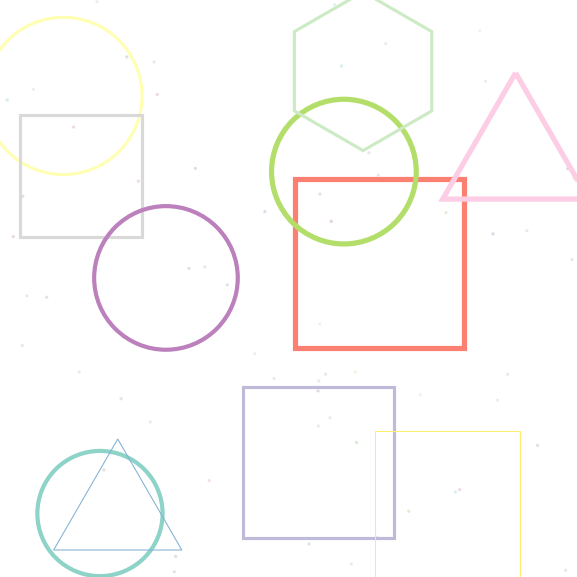[{"shape": "circle", "thickness": 2, "radius": 0.54, "center": [0.173, 0.11]}, {"shape": "circle", "thickness": 1.5, "radius": 0.68, "center": [0.11, 0.833]}, {"shape": "square", "thickness": 1.5, "radius": 0.65, "center": [0.551, 0.198]}, {"shape": "square", "thickness": 2.5, "radius": 0.73, "center": [0.657, 0.543]}, {"shape": "triangle", "thickness": 0.5, "radius": 0.64, "center": [0.204, 0.111]}, {"shape": "circle", "thickness": 2.5, "radius": 0.63, "center": [0.595, 0.702]}, {"shape": "triangle", "thickness": 2.5, "radius": 0.73, "center": [0.893, 0.727]}, {"shape": "square", "thickness": 1.5, "radius": 0.53, "center": [0.14, 0.694]}, {"shape": "circle", "thickness": 2, "radius": 0.62, "center": [0.287, 0.518]}, {"shape": "hexagon", "thickness": 1.5, "radius": 0.69, "center": [0.629, 0.876]}, {"shape": "square", "thickness": 0.5, "radius": 0.63, "center": [0.775, 0.126]}]